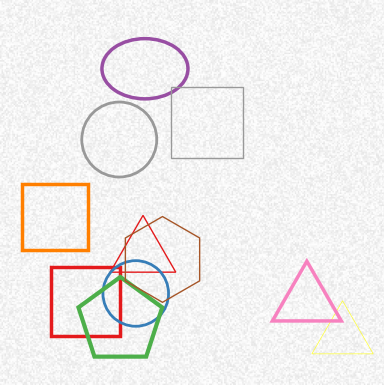[{"shape": "triangle", "thickness": 1, "radius": 0.49, "center": [0.371, 0.342]}, {"shape": "square", "thickness": 2.5, "radius": 0.45, "center": [0.223, 0.217]}, {"shape": "circle", "thickness": 2, "radius": 0.43, "center": [0.353, 0.238]}, {"shape": "pentagon", "thickness": 3, "radius": 0.57, "center": [0.313, 0.166]}, {"shape": "oval", "thickness": 2.5, "radius": 0.56, "center": [0.377, 0.821]}, {"shape": "square", "thickness": 2.5, "radius": 0.43, "center": [0.143, 0.436]}, {"shape": "triangle", "thickness": 0.5, "radius": 0.46, "center": [0.89, 0.127]}, {"shape": "hexagon", "thickness": 1, "radius": 0.56, "center": [0.422, 0.326]}, {"shape": "triangle", "thickness": 2.5, "radius": 0.52, "center": [0.797, 0.218]}, {"shape": "square", "thickness": 1, "radius": 0.46, "center": [0.538, 0.681]}, {"shape": "circle", "thickness": 2, "radius": 0.49, "center": [0.31, 0.638]}]